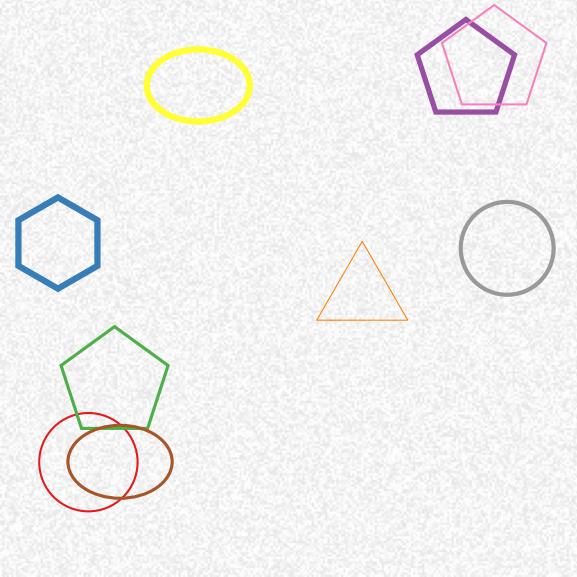[{"shape": "circle", "thickness": 1, "radius": 0.43, "center": [0.153, 0.199]}, {"shape": "hexagon", "thickness": 3, "radius": 0.4, "center": [0.1, 0.578]}, {"shape": "pentagon", "thickness": 1.5, "radius": 0.49, "center": [0.198, 0.336]}, {"shape": "pentagon", "thickness": 2.5, "radius": 0.44, "center": [0.807, 0.877]}, {"shape": "triangle", "thickness": 0.5, "radius": 0.46, "center": [0.627, 0.49]}, {"shape": "oval", "thickness": 3, "radius": 0.45, "center": [0.343, 0.851]}, {"shape": "oval", "thickness": 1.5, "radius": 0.45, "center": [0.208, 0.199]}, {"shape": "pentagon", "thickness": 1, "radius": 0.48, "center": [0.856, 0.895]}, {"shape": "circle", "thickness": 2, "radius": 0.4, "center": [0.878, 0.569]}]